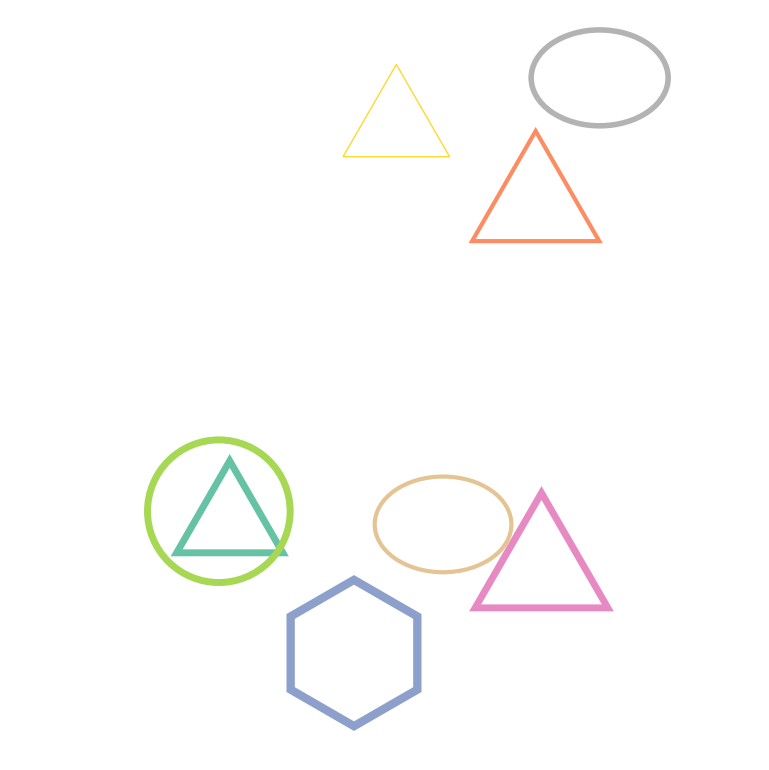[{"shape": "triangle", "thickness": 2.5, "radius": 0.4, "center": [0.298, 0.322]}, {"shape": "triangle", "thickness": 1.5, "radius": 0.48, "center": [0.696, 0.735]}, {"shape": "hexagon", "thickness": 3, "radius": 0.47, "center": [0.46, 0.152]}, {"shape": "triangle", "thickness": 2.5, "radius": 0.5, "center": [0.703, 0.26]}, {"shape": "circle", "thickness": 2.5, "radius": 0.46, "center": [0.284, 0.336]}, {"shape": "triangle", "thickness": 0.5, "radius": 0.4, "center": [0.515, 0.836]}, {"shape": "oval", "thickness": 1.5, "radius": 0.44, "center": [0.575, 0.319]}, {"shape": "oval", "thickness": 2, "radius": 0.44, "center": [0.779, 0.899]}]